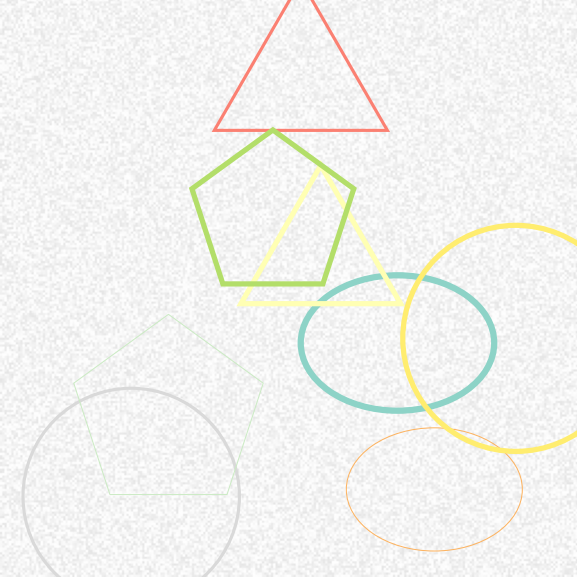[{"shape": "oval", "thickness": 3, "radius": 0.84, "center": [0.688, 0.405]}, {"shape": "triangle", "thickness": 2.5, "radius": 0.8, "center": [0.555, 0.553]}, {"shape": "triangle", "thickness": 1.5, "radius": 0.86, "center": [0.521, 0.86]}, {"shape": "oval", "thickness": 0.5, "radius": 0.76, "center": [0.752, 0.152]}, {"shape": "pentagon", "thickness": 2.5, "radius": 0.74, "center": [0.472, 0.627]}, {"shape": "circle", "thickness": 1.5, "radius": 0.94, "center": [0.227, 0.139]}, {"shape": "pentagon", "thickness": 0.5, "radius": 0.86, "center": [0.292, 0.282]}, {"shape": "circle", "thickness": 2.5, "radius": 0.98, "center": [0.893, 0.413]}]